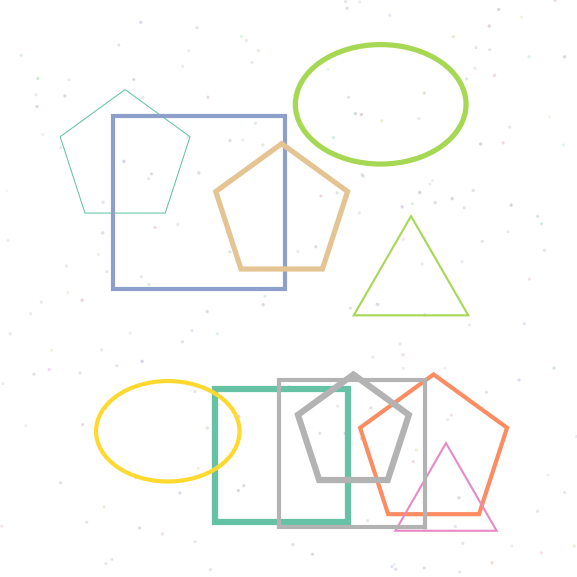[{"shape": "pentagon", "thickness": 0.5, "radius": 0.59, "center": [0.217, 0.726]}, {"shape": "square", "thickness": 3, "radius": 0.57, "center": [0.487, 0.21]}, {"shape": "pentagon", "thickness": 2, "radius": 0.67, "center": [0.751, 0.217]}, {"shape": "square", "thickness": 2, "radius": 0.75, "center": [0.345, 0.649]}, {"shape": "triangle", "thickness": 1, "radius": 0.51, "center": [0.772, 0.131]}, {"shape": "oval", "thickness": 2.5, "radius": 0.74, "center": [0.659, 0.818]}, {"shape": "triangle", "thickness": 1, "radius": 0.57, "center": [0.712, 0.51]}, {"shape": "oval", "thickness": 2, "radius": 0.62, "center": [0.291, 0.252]}, {"shape": "pentagon", "thickness": 2.5, "radius": 0.6, "center": [0.488, 0.63]}, {"shape": "pentagon", "thickness": 3, "radius": 0.5, "center": [0.612, 0.25]}, {"shape": "square", "thickness": 2, "radius": 0.63, "center": [0.609, 0.214]}]